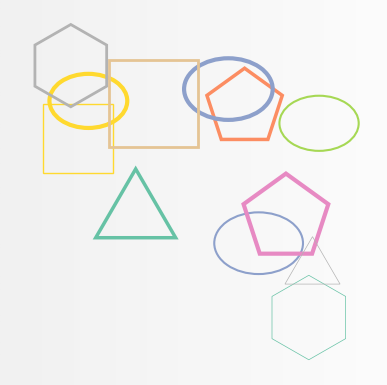[{"shape": "hexagon", "thickness": 0.5, "radius": 0.55, "center": [0.797, 0.175]}, {"shape": "triangle", "thickness": 2.5, "radius": 0.6, "center": [0.35, 0.442]}, {"shape": "pentagon", "thickness": 2.5, "radius": 0.51, "center": [0.631, 0.721]}, {"shape": "oval", "thickness": 1.5, "radius": 0.57, "center": [0.667, 0.368]}, {"shape": "oval", "thickness": 3, "radius": 0.57, "center": [0.589, 0.769]}, {"shape": "pentagon", "thickness": 3, "radius": 0.57, "center": [0.738, 0.434]}, {"shape": "oval", "thickness": 1.5, "radius": 0.51, "center": [0.823, 0.68]}, {"shape": "oval", "thickness": 3, "radius": 0.5, "center": [0.228, 0.738]}, {"shape": "square", "thickness": 1, "radius": 0.45, "center": [0.201, 0.639]}, {"shape": "square", "thickness": 2, "radius": 0.57, "center": [0.396, 0.731]}, {"shape": "triangle", "thickness": 0.5, "radius": 0.41, "center": [0.806, 0.303]}, {"shape": "hexagon", "thickness": 2, "radius": 0.53, "center": [0.183, 0.83]}]